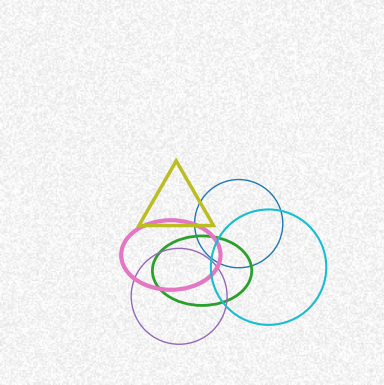[{"shape": "circle", "thickness": 1, "radius": 0.57, "center": [0.62, 0.419]}, {"shape": "oval", "thickness": 2, "radius": 0.64, "center": [0.525, 0.297]}, {"shape": "circle", "thickness": 1, "radius": 0.62, "center": [0.465, 0.23]}, {"shape": "oval", "thickness": 3, "radius": 0.65, "center": [0.444, 0.338]}, {"shape": "triangle", "thickness": 2.5, "radius": 0.56, "center": [0.458, 0.47]}, {"shape": "circle", "thickness": 1.5, "radius": 0.75, "center": [0.698, 0.306]}]